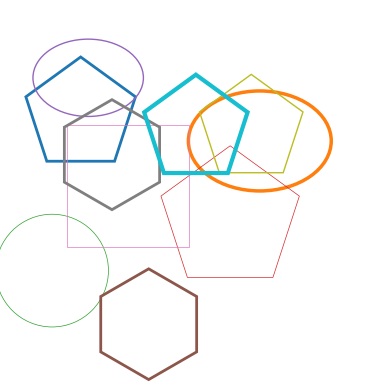[{"shape": "pentagon", "thickness": 2, "radius": 0.75, "center": [0.21, 0.702]}, {"shape": "oval", "thickness": 2.5, "radius": 0.93, "center": [0.675, 0.634]}, {"shape": "circle", "thickness": 0.5, "radius": 0.73, "center": [0.135, 0.297]}, {"shape": "pentagon", "thickness": 0.5, "radius": 0.94, "center": [0.598, 0.432]}, {"shape": "oval", "thickness": 1, "radius": 0.72, "center": [0.229, 0.798]}, {"shape": "hexagon", "thickness": 2, "radius": 0.72, "center": [0.386, 0.158]}, {"shape": "square", "thickness": 0.5, "radius": 0.79, "center": [0.333, 0.516]}, {"shape": "hexagon", "thickness": 2, "radius": 0.71, "center": [0.291, 0.598]}, {"shape": "pentagon", "thickness": 1, "radius": 0.71, "center": [0.653, 0.666]}, {"shape": "pentagon", "thickness": 3, "radius": 0.71, "center": [0.509, 0.665]}]